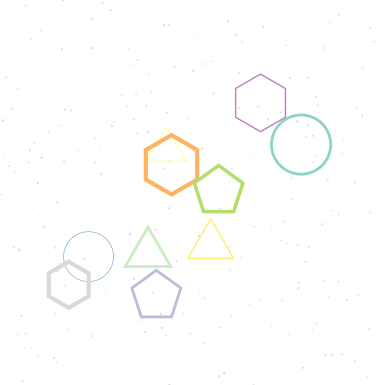[{"shape": "circle", "thickness": 2, "radius": 0.38, "center": [0.782, 0.624]}, {"shape": "triangle", "thickness": 1, "radius": 0.29, "center": [0.432, 0.611]}, {"shape": "pentagon", "thickness": 2, "radius": 0.33, "center": [0.406, 0.231]}, {"shape": "circle", "thickness": 0.5, "radius": 0.32, "center": [0.23, 0.333]}, {"shape": "hexagon", "thickness": 3, "radius": 0.39, "center": [0.445, 0.572]}, {"shape": "pentagon", "thickness": 2.5, "radius": 0.33, "center": [0.568, 0.504]}, {"shape": "hexagon", "thickness": 3, "radius": 0.3, "center": [0.178, 0.26]}, {"shape": "hexagon", "thickness": 1, "radius": 0.37, "center": [0.677, 0.733]}, {"shape": "triangle", "thickness": 2, "radius": 0.34, "center": [0.384, 0.342]}, {"shape": "triangle", "thickness": 1, "radius": 0.34, "center": [0.547, 0.363]}]